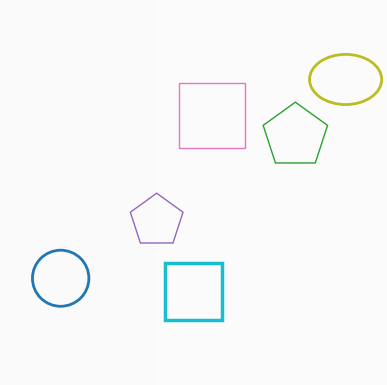[{"shape": "circle", "thickness": 2, "radius": 0.36, "center": [0.157, 0.277]}, {"shape": "pentagon", "thickness": 1, "radius": 0.44, "center": [0.762, 0.647]}, {"shape": "pentagon", "thickness": 1, "radius": 0.36, "center": [0.404, 0.427]}, {"shape": "square", "thickness": 1, "radius": 0.42, "center": [0.547, 0.699]}, {"shape": "oval", "thickness": 2, "radius": 0.47, "center": [0.892, 0.794]}, {"shape": "square", "thickness": 2.5, "radius": 0.37, "center": [0.499, 0.242]}]